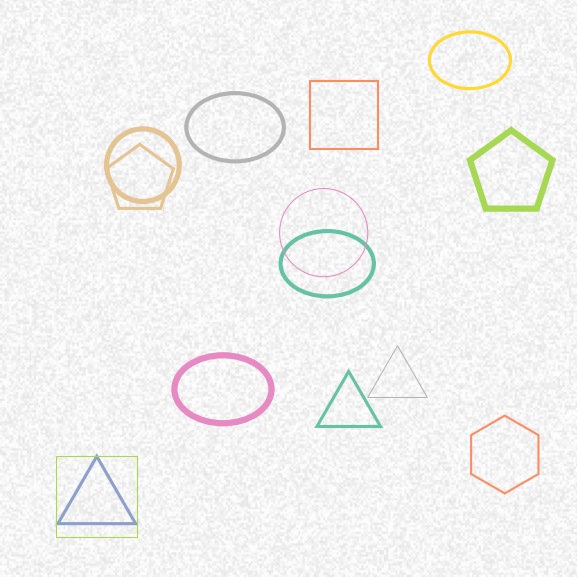[{"shape": "triangle", "thickness": 1.5, "radius": 0.32, "center": [0.604, 0.292]}, {"shape": "oval", "thickness": 2, "radius": 0.4, "center": [0.567, 0.542]}, {"shape": "square", "thickness": 1, "radius": 0.3, "center": [0.595, 0.8]}, {"shape": "hexagon", "thickness": 1, "radius": 0.34, "center": [0.874, 0.212]}, {"shape": "triangle", "thickness": 1.5, "radius": 0.39, "center": [0.168, 0.131]}, {"shape": "oval", "thickness": 3, "radius": 0.42, "center": [0.386, 0.325]}, {"shape": "circle", "thickness": 0.5, "radius": 0.38, "center": [0.561, 0.596]}, {"shape": "pentagon", "thickness": 3, "radius": 0.38, "center": [0.885, 0.699]}, {"shape": "square", "thickness": 0.5, "radius": 0.35, "center": [0.167, 0.14]}, {"shape": "oval", "thickness": 1.5, "radius": 0.35, "center": [0.814, 0.895]}, {"shape": "circle", "thickness": 2.5, "radius": 0.31, "center": [0.247, 0.713]}, {"shape": "pentagon", "thickness": 1.5, "radius": 0.31, "center": [0.242, 0.688]}, {"shape": "oval", "thickness": 2, "radius": 0.42, "center": [0.407, 0.779]}, {"shape": "triangle", "thickness": 0.5, "radius": 0.3, "center": [0.688, 0.341]}]